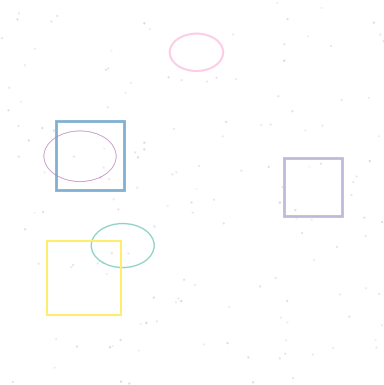[{"shape": "oval", "thickness": 1, "radius": 0.41, "center": [0.319, 0.362]}, {"shape": "square", "thickness": 2, "radius": 0.38, "center": [0.812, 0.514]}, {"shape": "square", "thickness": 2, "radius": 0.45, "center": [0.234, 0.597]}, {"shape": "oval", "thickness": 1.5, "radius": 0.35, "center": [0.51, 0.864]}, {"shape": "oval", "thickness": 0.5, "radius": 0.47, "center": [0.208, 0.594]}, {"shape": "square", "thickness": 1.5, "radius": 0.48, "center": [0.219, 0.278]}]